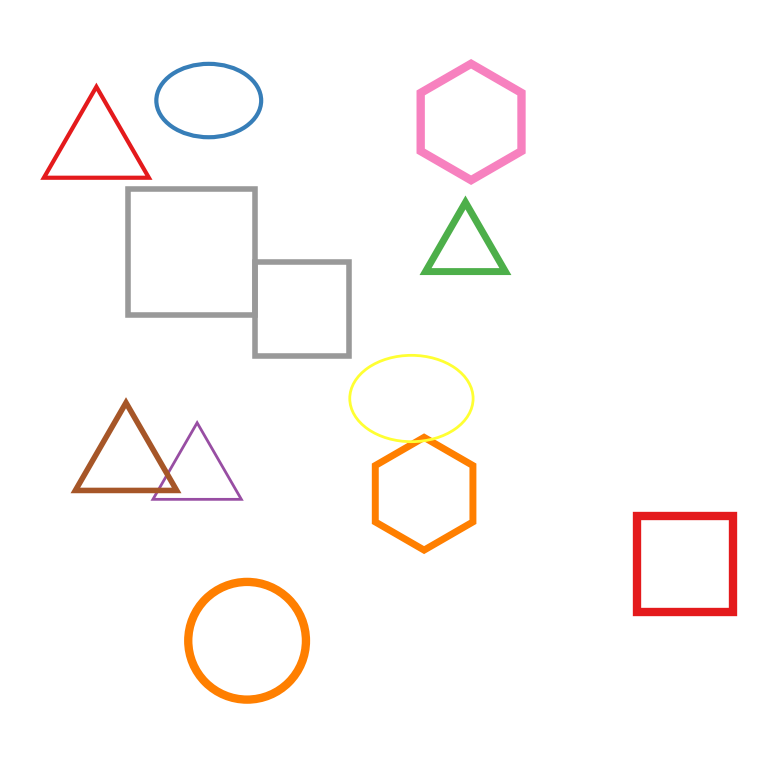[{"shape": "triangle", "thickness": 1.5, "radius": 0.39, "center": [0.125, 0.809]}, {"shape": "square", "thickness": 3, "radius": 0.31, "center": [0.89, 0.267]}, {"shape": "oval", "thickness": 1.5, "radius": 0.34, "center": [0.271, 0.869]}, {"shape": "triangle", "thickness": 2.5, "radius": 0.3, "center": [0.605, 0.677]}, {"shape": "triangle", "thickness": 1, "radius": 0.33, "center": [0.256, 0.385]}, {"shape": "hexagon", "thickness": 2.5, "radius": 0.37, "center": [0.551, 0.359]}, {"shape": "circle", "thickness": 3, "radius": 0.38, "center": [0.321, 0.168]}, {"shape": "oval", "thickness": 1, "radius": 0.4, "center": [0.534, 0.482]}, {"shape": "triangle", "thickness": 2, "radius": 0.38, "center": [0.164, 0.401]}, {"shape": "hexagon", "thickness": 3, "radius": 0.38, "center": [0.612, 0.842]}, {"shape": "square", "thickness": 2, "radius": 0.41, "center": [0.249, 0.672]}, {"shape": "square", "thickness": 2, "radius": 0.3, "center": [0.392, 0.599]}]